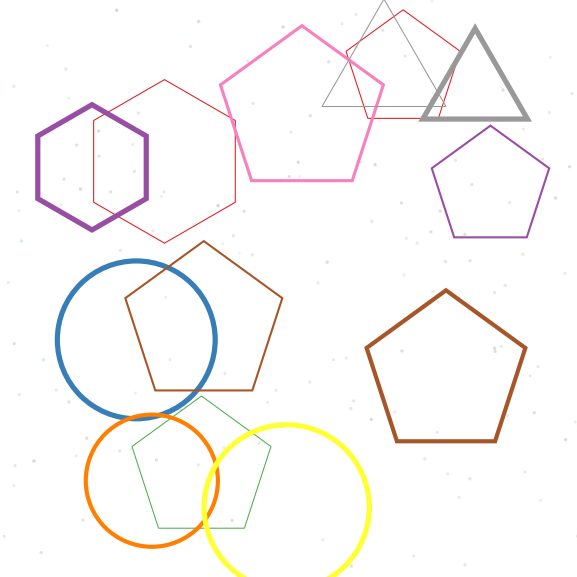[{"shape": "hexagon", "thickness": 0.5, "radius": 0.71, "center": [0.285, 0.72]}, {"shape": "pentagon", "thickness": 0.5, "radius": 0.52, "center": [0.698, 0.878]}, {"shape": "circle", "thickness": 2.5, "radius": 0.68, "center": [0.236, 0.411]}, {"shape": "pentagon", "thickness": 0.5, "radius": 0.63, "center": [0.349, 0.187]}, {"shape": "pentagon", "thickness": 1, "radius": 0.53, "center": [0.849, 0.675]}, {"shape": "hexagon", "thickness": 2.5, "radius": 0.54, "center": [0.159, 0.709]}, {"shape": "circle", "thickness": 2, "radius": 0.57, "center": [0.263, 0.167]}, {"shape": "circle", "thickness": 2.5, "radius": 0.72, "center": [0.496, 0.121]}, {"shape": "pentagon", "thickness": 1, "radius": 0.71, "center": [0.353, 0.439]}, {"shape": "pentagon", "thickness": 2, "radius": 0.72, "center": [0.772, 0.352]}, {"shape": "pentagon", "thickness": 1.5, "radius": 0.74, "center": [0.523, 0.806]}, {"shape": "triangle", "thickness": 0.5, "radius": 0.62, "center": [0.665, 0.877]}, {"shape": "triangle", "thickness": 2.5, "radius": 0.52, "center": [0.823, 0.845]}]